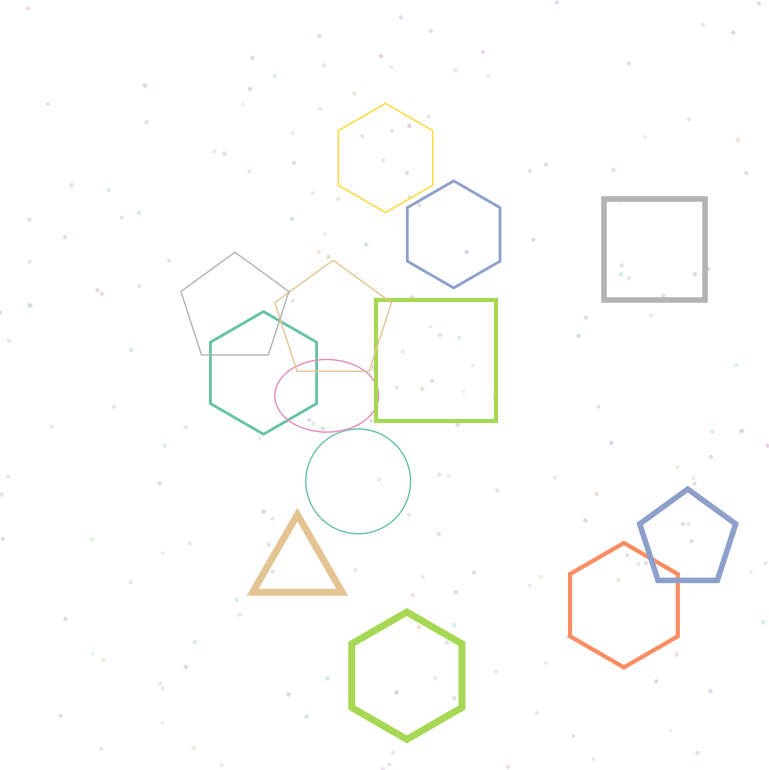[{"shape": "hexagon", "thickness": 1, "radius": 0.4, "center": [0.342, 0.516]}, {"shape": "circle", "thickness": 0.5, "radius": 0.34, "center": [0.465, 0.375]}, {"shape": "hexagon", "thickness": 1.5, "radius": 0.4, "center": [0.81, 0.214]}, {"shape": "hexagon", "thickness": 1, "radius": 0.35, "center": [0.589, 0.696]}, {"shape": "pentagon", "thickness": 2, "radius": 0.33, "center": [0.893, 0.299]}, {"shape": "oval", "thickness": 0.5, "radius": 0.34, "center": [0.424, 0.486]}, {"shape": "hexagon", "thickness": 2.5, "radius": 0.41, "center": [0.528, 0.122]}, {"shape": "square", "thickness": 1.5, "radius": 0.39, "center": [0.567, 0.532]}, {"shape": "hexagon", "thickness": 0.5, "radius": 0.35, "center": [0.501, 0.795]}, {"shape": "pentagon", "thickness": 0.5, "radius": 0.4, "center": [0.433, 0.582]}, {"shape": "triangle", "thickness": 2.5, "radius": 0.34, "center": [0.386, 0.264]}, {"shape": "pentagon", "thickness": 0.5, "radius": 0.37, "center": [0.305, 0.599]}, {"shape": "square", "thickness": 2, "radius": 0.33, "center": [0.85, 0.676]}]